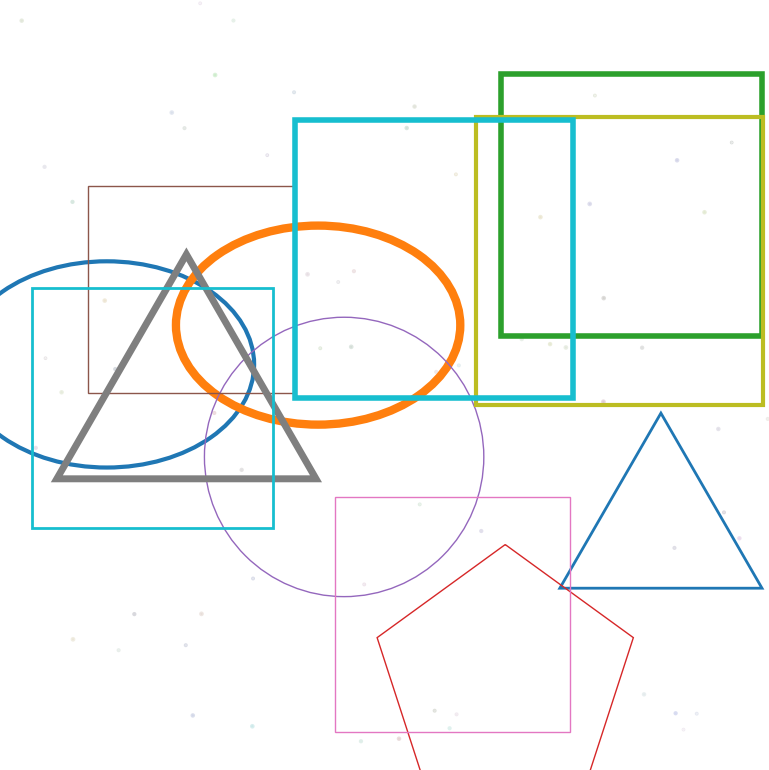[{"shape": "oval", "thickness": 1.5, "radius": 0.96, "center": [0.139, 0.527]}, {"shape": "triangle", "thickness": 1, "radius": 0.76, "center": [0.858, 0.312]}, {"shape": "oval", "thickness": 3, "radius": 0.92, "center": [0.413, 0.578]}, {"shape": "square", "thickness": 2, "radius": 0.85, "center": [0.82, 0.734]}, {"shape": "pentagon", "thickness": 0.5, "radius": 0.87, "center": [0.656, 0.118]}, {"shape": "circle", "thickness": 0.5, "radius": 0.91, "center": [0.447, 0.407]}, {"shape": "square", "thickness": 0.5, "radius": 0.67, "center": [0.249, 0.624]}, {"shape": "square", "thickness": 0.5, "radius": 0.76, "center": [0.587, 0.202]}, {"shape": "triangle", "thickness": 2.5, "radius": 0.97, "center": [0.242, 0.475]}, {"shape": "square", "thickness": 1.5, "radius": 0.93, "center": [0.804, 0.661]}, {"shape": "square", "thickness": 1, "radius": 0.78, "center": [0.198, 0.47]}, {"shape": "square", "thickness": 2, "radius": 0.9, "center": [0.564, 0.664]}]